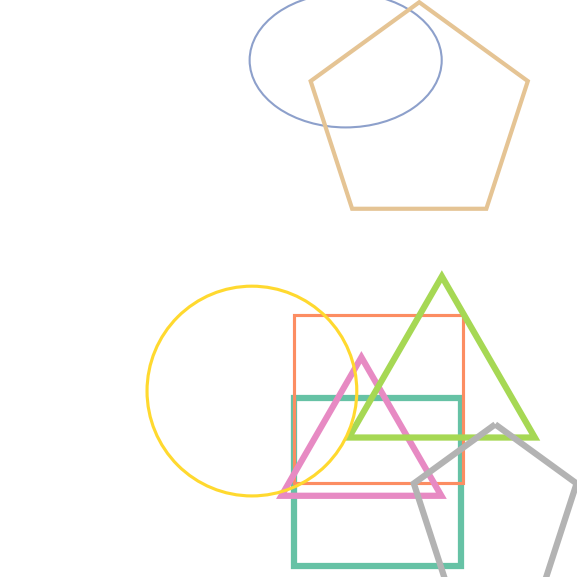[{"shape": "square", "thickness": 3, "radius": 0.72, "center": [0.653, 0.164]}, {"shape": "square", "thickness": 1.5, "radius": 0.73, "center": [0.655, 0.308]}, {"shape": "oval", "thickness": 1, "radius": 0.83, "center": [0.599, 0.895]}, {"shape": "triangle", "thickness": 3, "radius": 0.8, "center": [0.626, 0.221]}, {"shape": "triangle", "thickness": 3, "radius": 0.93, "center": [0.765, 0.334]}, {"shape": "circle", "thickness": 1.5, "radius": 0.91, "center": [0.436, 0.322]}, {"shape": "pentagon", "thickness": 2, "radius": 0.99, "center": [0.726, 0.798]}, {"shape": "pentagon", "thickness": 3, "radius": 0.74, "center": [0.858, 0.116]}]